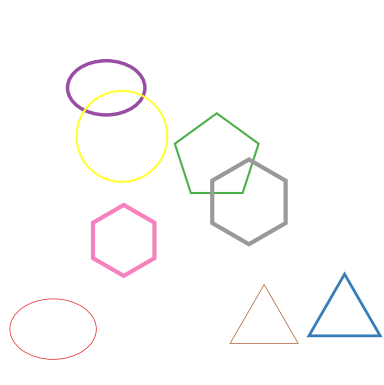[{"shape": "oval", "thickness": 0.5, "radius": 0.56, "center": [0.138, 0.145]}, {"shape": "triangle", "thickness": 2, "radius": 0.53, "center": [0.895, 0.181]}, {"shape": "pentagon", "thickness": 1.5, "radius": 0.57, "center": [0.563, 0.591]}, {"shape": "oval", "thickness": 2.5, "radius": 0.5, "center": [0.276, 0.772]}, {"shape": "circle", "thickness": 1.5, "radius": 0.59, "center": [0.317, 0.646]}, {"shape": "triangle", "thickness": 0.5, "radius": 0.51, "center": [0.686, 0.159]}, {"shape": "hexagon", "thickness": 3, "radius": 0.46, "center": [0.321, 0.376]}, {"shape": "hexagon", "thickness": 3, "radius": 0.55, "center": [0.647, 0.476]}]